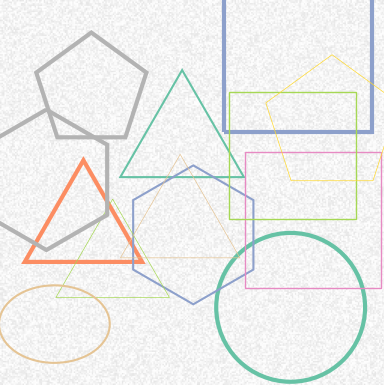[{"shape": "circle", "thickness": 3, "radius": 0.97, "center": [0.755, 0.202]}, {"shape": "triangle", "thickness": 1.5, "radius": 0.93, "center": [0.473, 0.633]}, {"shape": "triangle", "thickness": 3, "radius": 0.88, "center": [0.217, 0.408]}, {"shape": "square", "thickness": 3, "radius": 0.96, "center": [0.775, 0.849]}, {"shape": "hexagon", "thickness": 1.5, "radius": 0.9, "center": [0.502, 0.39]}, {"shape": "square", "thickness": 1, "radius": 0.89, "center": [0.813, 0.428]}, {"shape": "square", "thickness": 1, "radius": 0.82, "center": [0.76, 0.597]}, {"shape": "triangle", "thickness": 0.5, "radius": 0.85, "center": [0.293, 0.312]}, {"shape": "pentagon", "thickness": 0.5, "radius": 0.9, "center": [0.862, 0.677]}, {"shape": "oval", "thickness": 1.5, "radius": 0.72, "center": [0.141, 0.158]}, {"shape": "triangle", "thickness": 0.5, "radius": 0.9, "center": [0.468, 0.42]}, {"shape": "hexagon", "thickness": 3, "radius": 0.91, "center": [0.121, 0.533]}, {"shape": "pentagon", "thickness": 3, "radius": 0.75, "center": [0.237, 0.765]}]